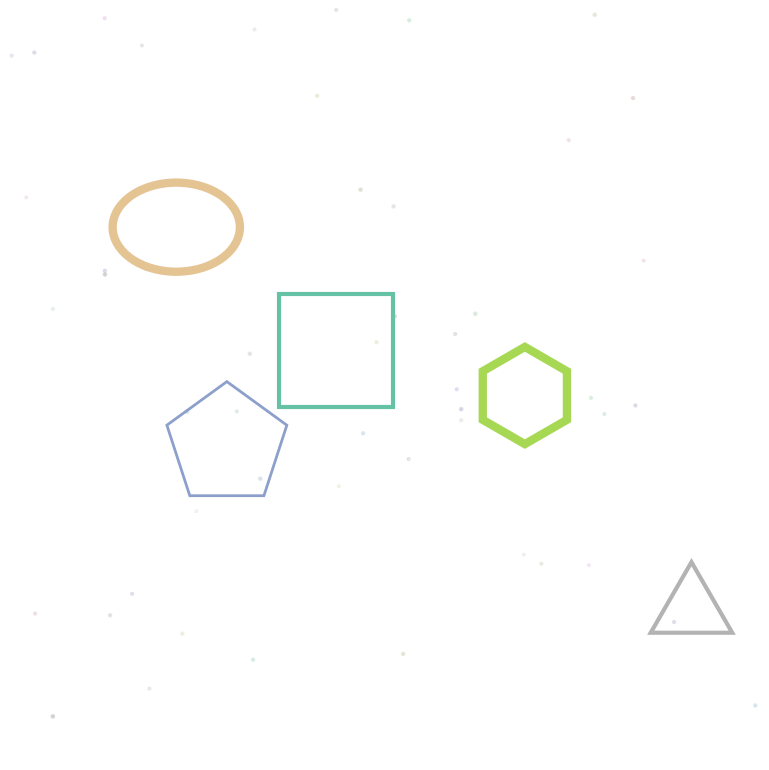[{"shape": "square", "thickness": 1.5, "radius": 0.37, "center": [0.437, 0.545]}, {"shape": "pentagon", "thickness": 1, "radius": 0.41, "center": [0.295, 0.422]}, {"shape": "hexagon", "thickness": 3, "radius": 0.32, "center": [0.682, 0.486]}, {"shape": "oval", "thickness": 3, "radius": 0.41, "center": [0.229, 0.705]}, {"shape": "triangle", "thickness": 1.5, "radius": 0.31, "center": [0.898, 0.209]}]